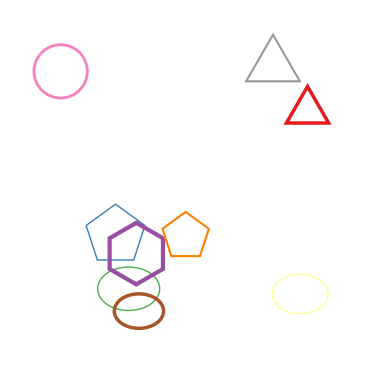[{"shape": "triangle", "thickness": 2.5, "radius": 0.32, "center": [0.799, 0.712]}, {"shape": "pentagon", "thickness": 1, "radius": 0.4, "center": [0.3, 0.389]}, {"shape": "oval", "thickness": 1, "radius": 0.4, "center": [0.334, 0.25]}, {"shape": "hexagon", "thickness": 3, "radius": 0.4, "center": [0.354, 0.341]}, {"shape": "pentagon", "thickness": 1.5, "radius": 0.32, "center": [0.482, 0.386]}, {"shape": "oval", "thickness": 0.5, "radius": 0.36, "center": [0.78, 0.236]}, {"shape": "oval", "thickness": 2.5, "radius": 0.32, "center": [0.361, 0.192]}, {"shape": "circle", "thickness": 2, "radius": 0.35, "center": [0.158, 0.815]}, {"shape": "triangle", "thickness": 1.5, "radius": 0.4, "center": [0.709, 0.829]}]